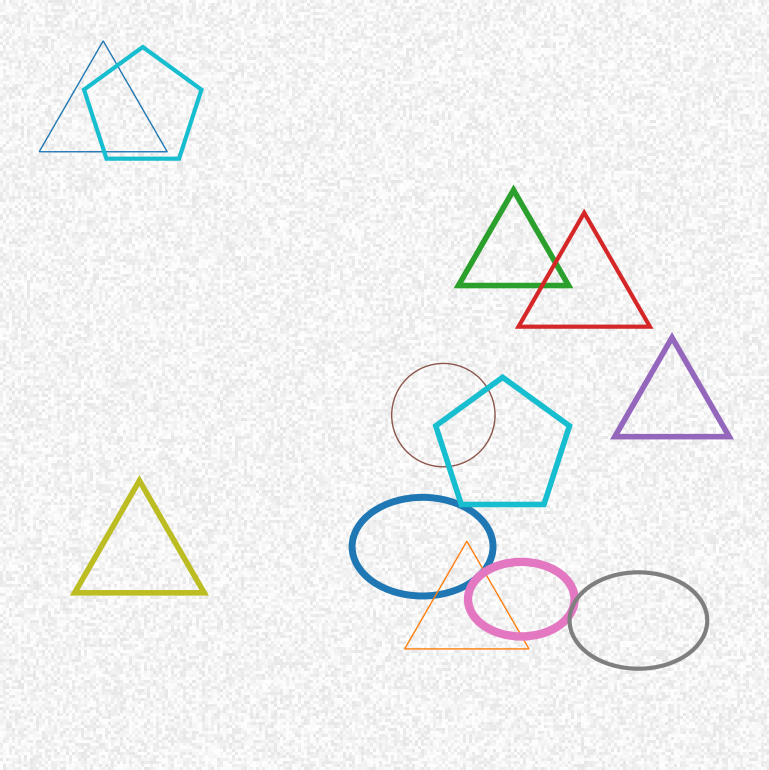[{"shape": "oval", "thickness": 2.5, "radius": 0.46, "center": [0.549, 0.29]}, {"shape": "triangle", "thickness": 0.5, "radius": 0.48, "center": [0.134, 0.851]}, {"shape": "triangle", "thickness": 0.5, "radius": 0.47, "center": [0.606, 0.204]}, {"shape": "triangle", "thickness": 2, "radius": 0.41, "center": [0.667, 0.671]}, {"shape": "triangle", "thickness": 1.5, "radius": 0.49, "center": [0.759, 0.625]}, {"shape": "triangle", "thickness": 2, "radius": 0.43, "center": [0.873, 0.476]}, {"shape": "circle", "thickness": 0.5, "radius": 0.34, "center": [0.576, 0.461]}, {"shape": "oval", "thickness": 3, "radius": 0.35, "center": [0.677, 0.222]}, {"shape": "oval", "thickness": 1.5, "radius": 0.45, "center": [0.829, 0.194]}, {"shape": "triangle", "thickness": 2, "radius": 0.49, "center": [0.181, 0.279]}, {"shape": "pentagon", "thickness": 2, "radius": 0.46, "center": [0.653, 0.419]}, {"shape": "pentagon", "thickness": 1.5, "radius": 0.4, "center": [0.185, 0.859]}]